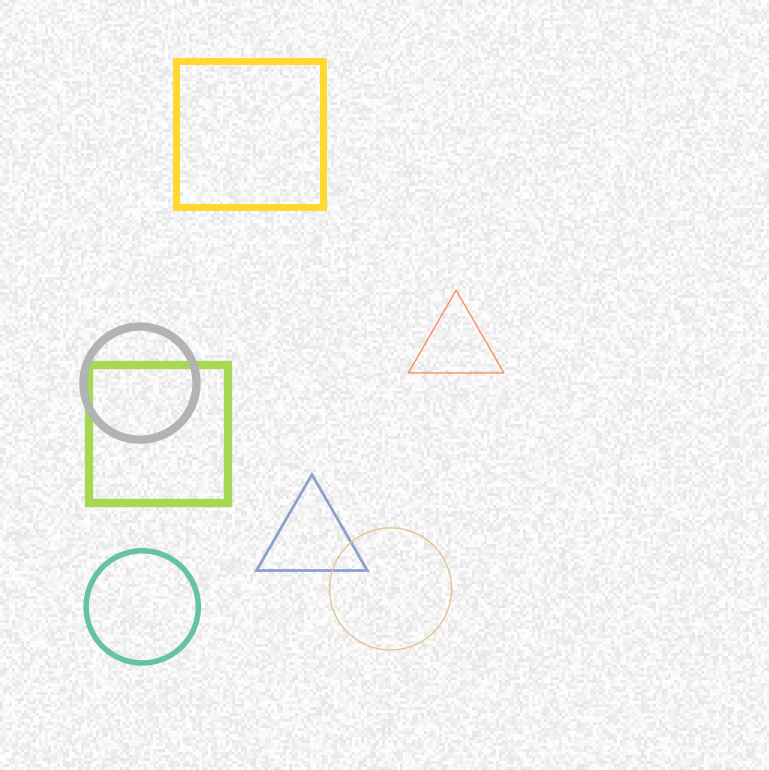[{"shape": "circle", "thickness": 2, "radius": 0.36, "center": [0.185, 0.212]}, {"shape": "triangle", "thickness": 0.5, "radius": 0.36, "center": [0.592, 0.551]}, {"shape": "triangle", "thickness": 1, "radius": 0.42, "center": [0.405, 0.301]}, {"shape": "square", "thickness": 3, "radius": 0.45, "center": [0.206, 0.437]}, {"shape": "square", "thickness": 2.5, "radius": 0.47, "center": [0.324, 0.826]}, {"shape": "circle", "thickness": 0.5, "radius": 0.4, "center": [0.507, 0.235]}, {"shape": "circle", "thickness": 3, "radius": 0.37, "center": [0.182, 0.502]}]